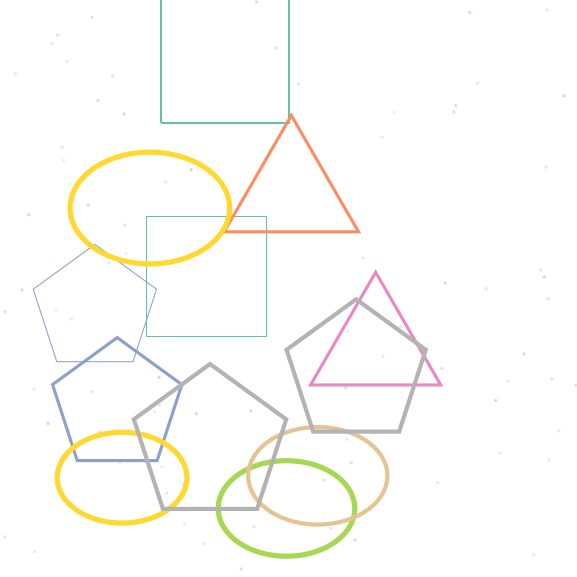[{"shape": "square", "thickness": 0.5, "radius": 0.52, "center": [0.356, 0.521]}, {"shape": "square", "thickness": 1, "radius": 0.55, "center": [0.389, 0.896]}, {"shape": "triangle", "thickness": 1.5, "radius": 0.67, "center": [0.504, 0.665]}, {"shape": "pentagon", "thickness": 0.5, "radius": 0.56, "center": [0.164, 0.464]}, {"shape": "pentagon", "thickness": 1.5, "radius": 0.59, "center": [0.203, 0.297]}, {"shape": "triangle", "thickness": 1.5, "radius": 0.65, "center": [0.65, 0.398]}, {"shape": "oval", "thickness": 2.5, "radius": 0.59, "center": [0.496, 0.119]}, {"shape": "oval", "thickness": 2.5, "radius": 0.56, "center": [0.211, 0.172]}, {"shape": "oval", "thickness": 2.5, "radius": 0.69, "center": [0.26, 0.639]}, {"shape": "oval", "thickness": 2, "radius": 0.6, "center": [0.55, 0.175]}, {"shape": "pentagon", "thickness": 2, "radius": 0.63, "center": [0.617, 0.354]}, {"shape": "pentagon", "thickness": 2, "radius": 0.69, "center": [0.364, 0.23]}]